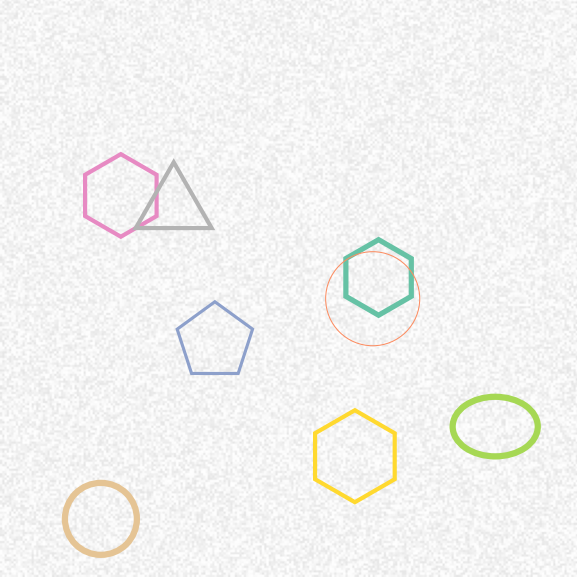[{"shape": "hexagon", "thickness": 2.5, "radius": 0.33, "center": [0.656, 0.519]}, {"shape": "circle", "thickness": 0.5, "radius": 0.41, "center": [0.645, 0.482]}, {"shape": "pentagon", "thickness": 1.5, "radius": 0.34, "center": [0.372, 0.408]}, {"shape": "hexagon", "thickness": 2, "radius": 0.36, "center": [0.209, 0.661]}, {"shape": "oval", "thickness": 3, "radius": 0.37, "center": [0.858, 0.26]}, {"shape": "hexagon", "thickness": 2, "radius": 0.4, "center": [0.615, 0.209]}, {"shape": "circle", "thickness": 3, "radius": 0.31, "center": [0.175, 0.101]}, {"shape": "triangle", "thickness": 2, "radius": 0.38, "center": [0.301, 0.642]}]